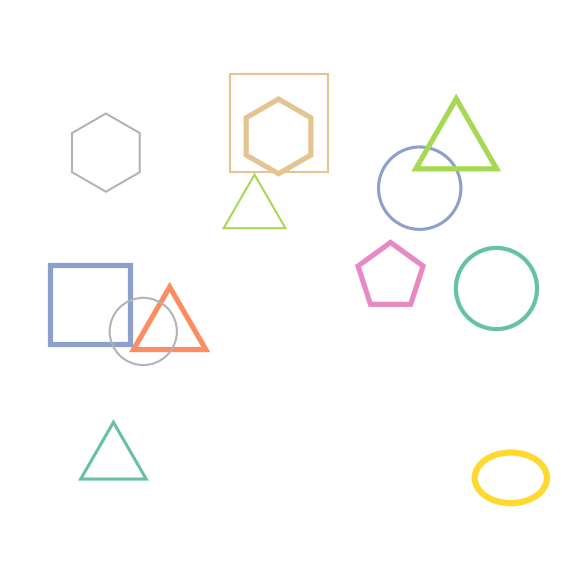[{"shape": "triangle", "thickness": 1.5, "radius": 0.33, "center": [0.196, 0.202]}, {"shape": "circle", "thickness": 2, "radius": 0.35, "center": [0.86, 0.5]}, {"shape": "triangle", "thickness": 2.5, "radius": 0.36, "center": [0.294, 0.43]}, {"shape": "circle", "thickness": 1.5, "radius": 0.36, "center": [0.727, 0.673]}, {"shape": "square", "thickness": 2.5, "radius": 0.35, "center": [0.156, 0.472]}, {"shape": "pentagon", "thickness": 2.5, "radius": 0.3, "center": [0.676, 0.52]}, {"shape": "triangle", "thickness": 1, "radius": 0.31, "center": [0.441, 0.635]}, {"shape": "triangle", "thickness": 2.5, "radius": 0.4, "center": [0.79, 0.747]}, {"shape": "oval", "thickness": 3, "radius": 0.31, "center": [0.885, 0.172]}, {"shape": "square", "thickness": 1, "radius": 0.42, "center": [0.483, 0.786]}, {"shape": "hexagon", "thickness": 2.5, "radius": 0.32, "center": [0.482, 0.763]}, {"shape": "hexagon", "thickness": 1, "radius": 0.34, "center": [0.183, 0.735]}, {"shape": "circle", "thickness": 1, "radius": 0.29, "center": [0.248, 0.425]}]